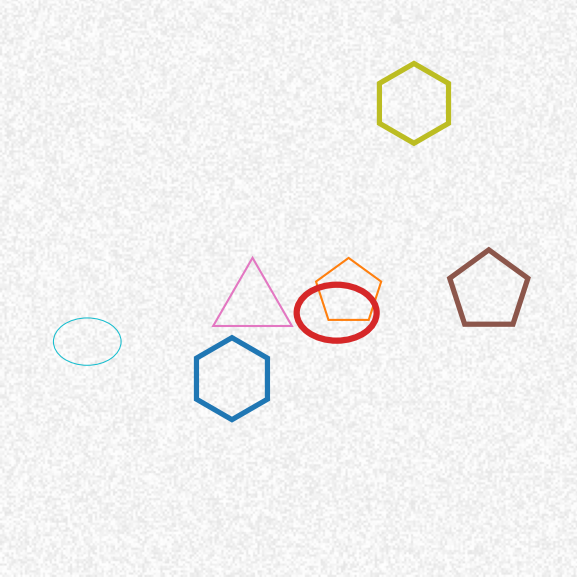[{"shape": "hexagon", "thickness": 2.5, "radius": 0.35, "center": [0.402, 0.343]}, {"shape": "pentagon", "thickness": 1, "radius": 0.3, "center": [0.604, 0.493]}, {"shape": "oval", "thickness": 3, "radius": 0.35, "center": [0.583, 0.458]}, {"shape": "pentagon", "thickness": 2.5, "radius": 0.36, "center": [0.846, 0.495]}, {"shape": "triangle", "thickness": 1, "radius": 0.39, "center": [0.437, 0.474]}, {"shape": "hexagon", "thickness": 2.5, "radius": 0.35, "center": [0.717, 0.82]}, {"shape": "oval", "thickness": 0.5, "radius": 0.29, "center": [0.151, 0.408]}]